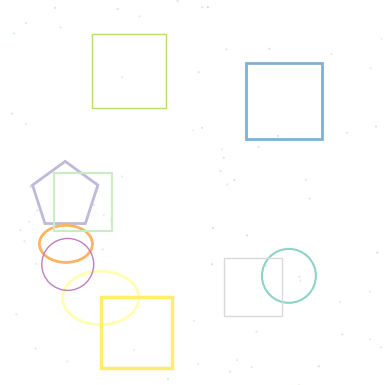[{"shape": "circle", "thickness": 1.5, "radius": 0.35, "center": [0.75, 0.283]}, {"shape": "oval", "thickness": 2, "radius": 0.5, "center": [0.262, 0.226]}, {"shape": "pentagon", "thickness": 2, "radius": 0.45, "center": [0.169, 0.492]}, {"shape": "square", "thickness": 2, "radius": 0.49, "center": [0.739, 0.737]}, {"shape": "oval", "thickness": 2, "radius": 0.34, "center": [0.171, 0.367]}, {"shape": "square", "thickness": 1, "radius": 0.48, "center": [0.335, 0.816]}, {"shape": "square", "thickness": 1, "radius": 0.38, "center": [0.658, 0.254]}, {"shape": "circle", "thickness": 1, "radius": 0.34, "center": [0.176, 0.313]}, {"shape": "square", "thickness": 1.5, "radius": 0.38, "center": [0.215, 0.474]}, {"shape": "square", "thickness": 2.5, "radius": 0.46, "center": [0.354, 0.137]}]